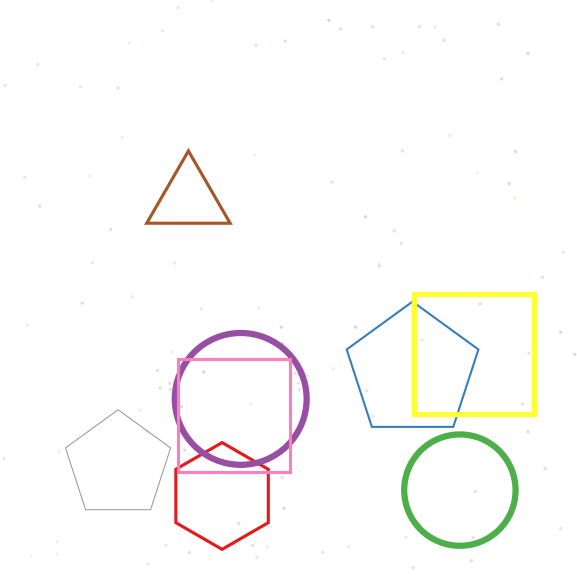[{"shape": "hexagon", "thickness": 1.5, "radius": 0.46, "center": [0.385, 0.14]}, {"shape": "pentagon", "thickness": 1, "radius": 0.6, "center": [0.714, 0.357]}, {"shape": "circle", "thickness": 3, "radius": 0.48, "center": [0.796, 0.15]}, {"shape": "circle", "thickness": 3, "radius": 0.57, "center": [0.417, 0.308]}, {"shape": "square", "thickness": 2.5, "radius": 0.52, "center": [0.821, 0.385]}, {"shape": "triangle", "thickness": 1.5, "radius": 0.42, "center": [0.326, 0.654]}, {"shape": "square", "thickness": 1.5, "radius": 0.49, "center": [0.405, 0.279]}, {"shape": "pentagon", "thickness": 0.5, "radius": 0.48, "center": [0.204, 0.194]}]